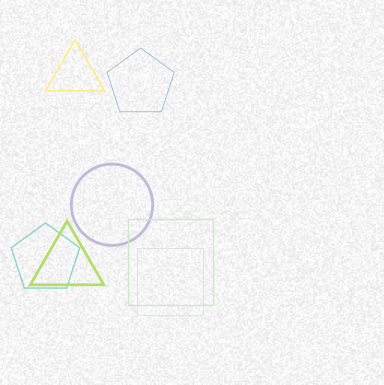[{"shape": "pentagon", "thickness": 1, "radius": 0.47, "center": [0.118, 0.327]}, {"shape": "circle", "thickness": 2, "radius": 0.53, "center": [0.291, 0.468]}, {"shape": "pentagon", "thickness": 0.5, "radius": 0.46, "center": [0.365, 0.784]}, {"shape": "triangle", "thickness": 2, "radius": 0.55, "center": [0.174, 0.315]}, {"shape": "square", "thickness": 0.5, "radius": 0.43, "center": [0.442, 0.268]}, {"shape": "square", "thickness": 1, "radius": 0.55, "center": [0.442, 0.32]}, {"shape": "triangle", "thickness": 1, "radius": 0.44, "center": [0.195, 0.808]}]